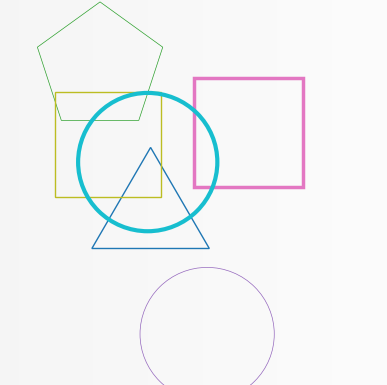[{"shape": "triangle", "thickness": 1, "radius": 0.87, "center": [0.389, 0.442]}, {"shape": "pentagon", "thickness": 0.5, "radius": 0.85, "center": [0.258, 0.825]}, {"shape": "circle", "thickness": 0.5, "radius": 0.87, "center": [0.535, 0.132]}, {"shape": "square", "thickness": 2.5, "radius": 0.7, "center": [0.64, 0.656]}, {"shape": "square", "thickness": 1, "radius": 0.68, "center": [0.279, 0.624]}, {"shape": "circle", "thickness": 3, "radius": 0.9, "center": [0.381, 0.579]}]